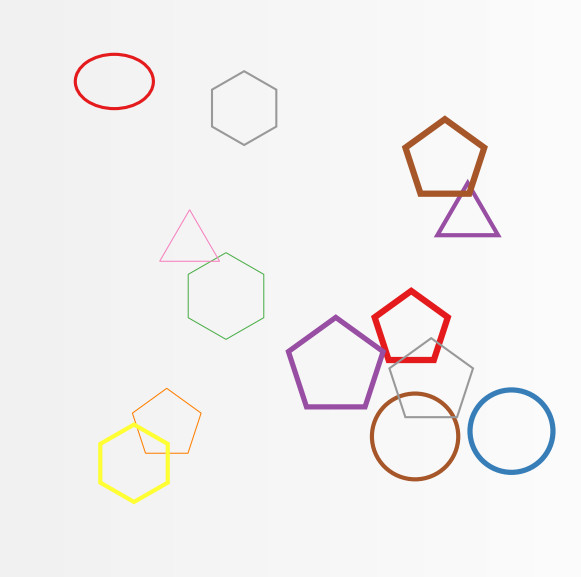[{"shape": "pentagon", "thickness": 3, "radius": 0.33, "center": [0.707, 0.429]}, {"shape": "oval", "thickness": 1.5, "radius": 0.34, "center": [0.197, 0.858]}, {"shape": "circle", "thickness": 2.5, "radius": 0.36, "center": [0.88, 0.253]}, {"shape": "hexagon", "thickness": 0.5, "radius": 0.38, "center": [0.389, 0.487]}, {"shape": "triangle", "thickness": 2, "radius": 0.3, "center": [0.805, 0.622]}, {"shape": "pentagon", "thickness": 2.5, "radius": 0.43, "center": [0.578, 0.364]}, {"shape": "pentagon", "thickness": 0.5, "radius": 0.31, "center": [0.287, 0.265]}, {"shape": "hexagon", "thickness": 2, "radius": 0.34, "center": [0.231, 0.197]}, {"shape": "pentagon", "thickness": 3, "radius": 0.36, "center": [0.765, 0.721]}, {"shape": "circle", "thickness": 2, "radius": 0.37, "center": [0.714, 0.243]}, {"shape": "triangle", "thickness": 0.5, "radius": 0.3, "center": [0.326, 0.576]}, {"shape": "hexagon", "thickness": 1, "radius": 0.32, "center": [0.42, 0.812]}, {"shape": "pentagon", "thickness": 1, "radius": 0.38, "center": [0.742, 0.338]}]